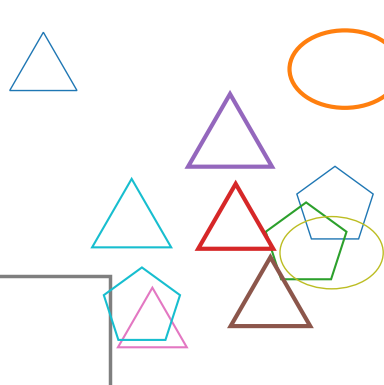[{"shape": "triangle", "thickness": 1, "radius": 0.5, "center": [0.113, 0.815]}, {"shape": "pentagon", "thickness": 1, "radius": 0.52, "center": [0.87, 0.464]}, {"shape": "oval", "thickness": 3, "radius": 0.72, "center": [0.896, 0.82]}, {"shape": "pentagon", "thickness": 1.5, "radius": 0.55, "center": [0.795, 0.364]}, {"shape": "triangle", "thickness": 3, "radius": 0.56, "center": [0.612, 0.41]}, {"shape": "triangle", "thickness": 3, "radius": 0.63, "center": [0.597, 0.63]}, {"shape": "triangle", "thickness": 3, "radius": 0.6, "center": [0.702, 0.213]}, {"shape": "triangle", "thickness": 1.5, "radius": 0.52, "center": [0.396, 0.15]}, {"shape": "square", "thickness": 2.5, "radius": 0.74, "center": [0.137, 0.134]}, {"shape": "oval", "thickness": 1, "radius": 0.67, "center": [0.861, 0.344]}, {"shape": "pentagon", "thickness": 1.5, "radius": 0.52, "center": [0.369, 0.201]}, {"shape": "triangle", "thickness": 1.5, "radius": 0.59, "center": [0.342, 0.417]}]